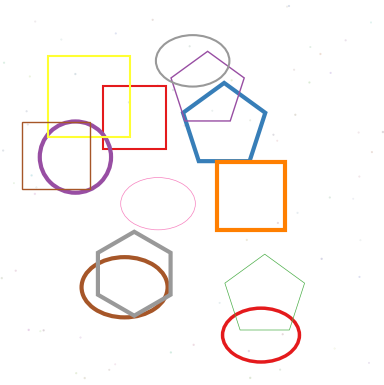[{"shape": "oval", "thickness": 2.5, "radius": 0.5, "center": [0.678, 0.13]}, {"shape": "square", "thickness": 1.5, "radius": 0.41, "center": [0.35, 0.695]}, {"shape": "pentagon", "thickness": 3, "radius": 0.56, "center": [0.582, 0.672]}, {"shape": "pentagon", "thickness": 0.5, "radius": 0.54, "center": [0.688, 0.231]}, {"shape": "circle", "thickness": 3, "radius": 0.46, "center": [0.196, 0.592]}, {"shape": "pentagon", "thickness": 1, "radius": 0.5, "center": [0.539, 0.767]}, {"shape": "square", "thickness": 3, "radius": 0.44, "center": [0.653, 0.491]}, {"shape": "square", "thickness": 1.5, "radius": 0.53, "center": [0.231, 0.75]}, {"shape": "square", "thickness": 1, "radius": 0.44, "center": [0.146, 0.597]}, {"shape": "oval", "thickness": 3, "radius": 0.56, "center": [0.324, 0.254]}, {"shape": "oval", "thickness": 0.5, "radius": 0.48, "center": [0.41, 0.471]}, {"shape": "hexagon", "thickness": 3, "radius": 0.54, "center": [0.349, 0.289]}, {"shape": "oval", "thickness": 1.5, "radius": 0.48, "center": [0.5, 0.842]}]